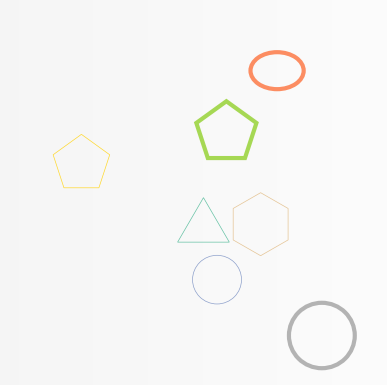[{"shape": "triangle", "thickness": 0.5, "radius": 0.39, "center": [0.525, 0.41]}, {"shape": "oval", "thickness": 3, "radius": 0.34, "center": [0.715, 0.816]}, {"shape": "circle", "thickness": 0.5, "radius": 0.32, "center": [0.56, 0.274]}, {"shape": "pentagon", "thickness": 3, "radius": 0.41, "center": [0.584, 0.655]}, {"shape": "pentagon", "thickness": 0.5, "radius": 0.38, "center": [0.21, 0.574]}, {"shape": "hexagon", "thickness": 0.5, "radius": 0.41, "center": [0.673, 0.418]}, {"shape": "circle", "thickness": 3, "radius": 0.42, "center": [0.831, 0.129]}]